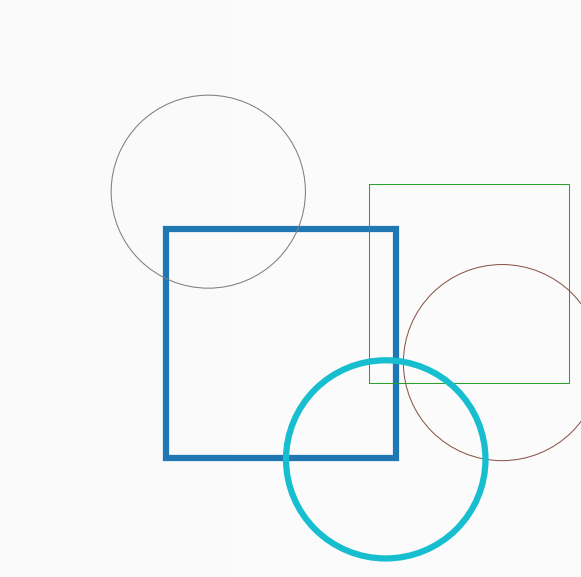[{"shape": "square", "thickness": 3, "radius": 0.99, "center": [0.484, 0.404]}, {"shape": "square", "thickness": 0.5, "radius": 0.86, "center": [0.807, 0.508]}, {"shape": "circle", "thickness": 0.5, "radius": 0.85, "center": [0.864, 0.371]}, {"shape": "circle", "thickness": 0.5, "radius": 0.84, "center": [0.358, 0.667]}, {"shape": "circle", "thickness": 3, "radius": 0.86, "center": [0.664, 0.204]}]